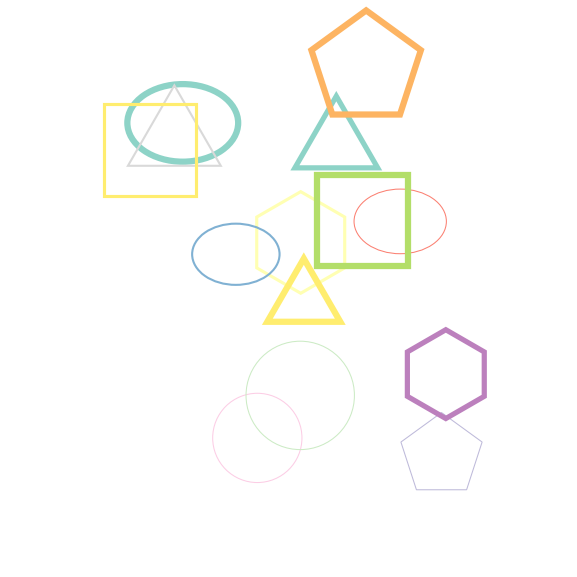[{"shape": "triangle", "thickness": 2.5, "radius": 0.41, "center": [0.582, 0.75]}, {"shape": "oval", "thickness": 3, "radius": 0.48, "center": [0.316, 0.786]}, {"shape": "hexagon", "thickness": 1.5, "radius": 0.44, "center": [0.521, 0.579]}, {"shape": "pentagon", "thickness": 0.5, "radius": 0.37, "center": [0.765, 0.211]}, {"shape": "oval", "thickness": 0.5, "radius": 0.4, "center": [0.693, 0.616]}, {"shape": "oval", "thickness": 1, "radius": 0.38, "center": [0.408, 0.559]}, {"shape": "pentagon", "thickness": 3, "radius": 0.5, "center": [0.634, 0.881]}, {"shape": "square", "thickness": 3, "radius": 0.39, "center": [0.628, 0.617]}, {"shape": "circle", "thickness": 0.5, "radius": 0.39, "center": [0.446, 0.241]}, {"shape": "triangle", "thickness": 1, "radius": 0.46, "center": [0.302, 0.758]}, {"shape": "hexagon", "thickness": 2.5, "radius": 0.38, "center": [0.772, 0.351]}, {"shape": "circle", "thickness": 0.5, "radius": 0.47, "center": [0.52, 0.314]}, {"shape": "square", "thickness": 1.5, "radius": 0.4, "center": [0.259, 0.74]}, {"shape": "triangle", "thickness": 3, "radius": 0.36, "center": [0.526, 0.478]}]